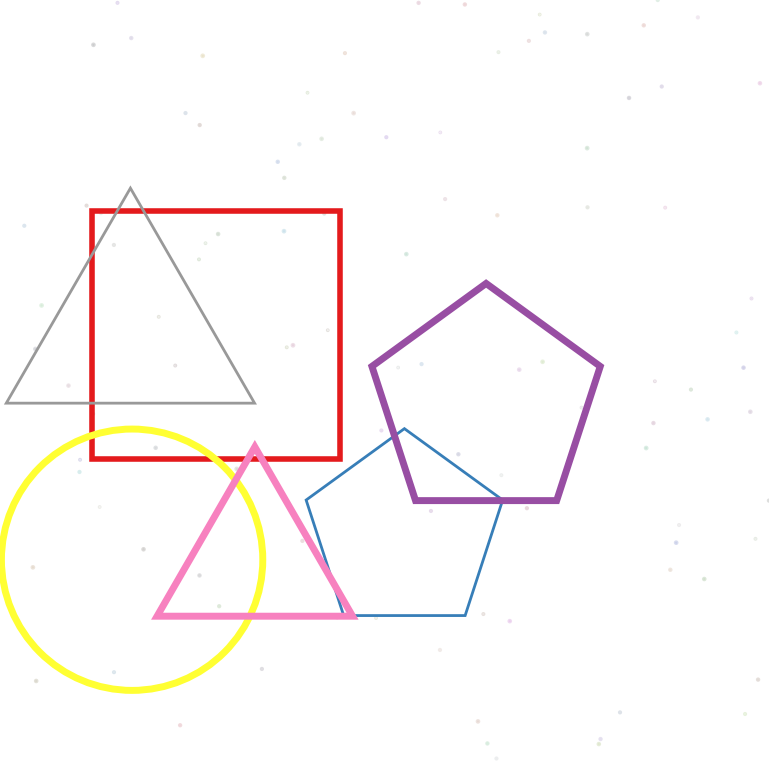[{"shape": "square", "thickness": 2, "radius": 0.81, "center": [0.281, 0.565]}, {"shape": "pentagon", "thickness": 1, "radius": 0.67, "center": [0.525, 0.309]}, {"shape": "pentagon", "thickness": 2.5, "radius": 0.78, "center": [0.631, 0.476]}, {"shape": "circle", "thickness": 2.5, "radius": 0.85, "center": [0.172, 0.273]}, {"shape": "triangle", "thickness": 2.5, "radius": 0.73, "center": [0.331, 0.273]}, {"shape": "triangle", "thickness": 1, "radius": 0.93, "center": [0.169, 0.569]}]